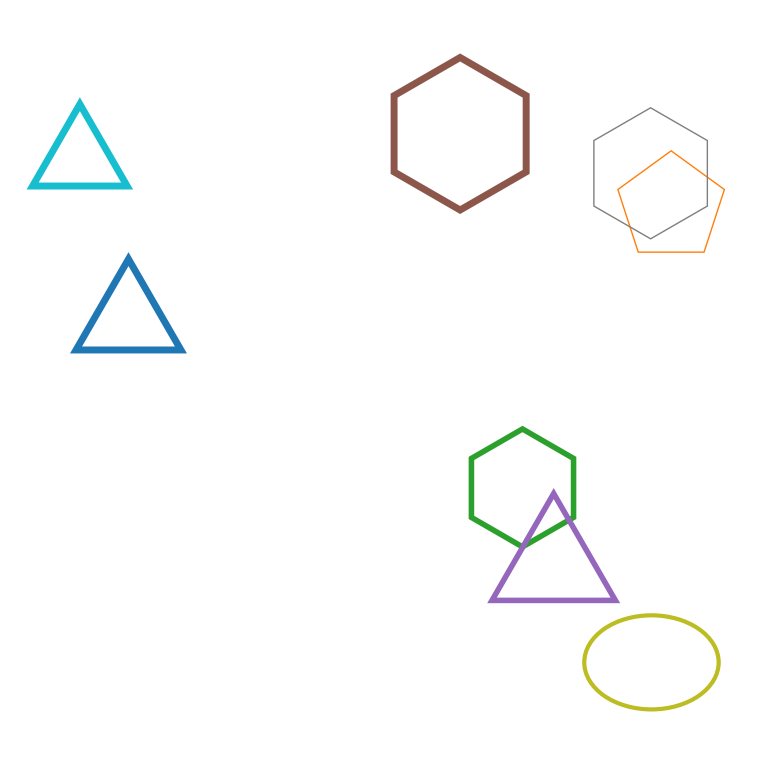[{"shape": "triangle", "thickness": 2.5, "radius": 0.39, "center": [0.167, 0.585]}, {"shape": "pentagon", "thickness": 0.5, "radius": 0.36, "center": [0.872, 0.731]}, {"shape": "hexagon", "thickness": 2, "radius": 0.38, "center": [0.679, 0.366]}, {"shape": "triangle", "thickness": 2, "radius": 0.46, "center": [0.719, 0.267]}, {"shape": "hexagon", "thickness": 2.5, "radius": 0.5, "center": [0.598, 0.826]}, {"shape": "hexagon", "thickness": 0.5, "radius": 0.43, "center": [0.845, 0.775]}, {"shape": "oval", "thickness": 1.5, "radius": 0.44, "center": [0.846, 0.14]}, {"shape": "triangle", "thickness": 2.5, "radius": 0.35, "center": [0.104, 0.794]}]